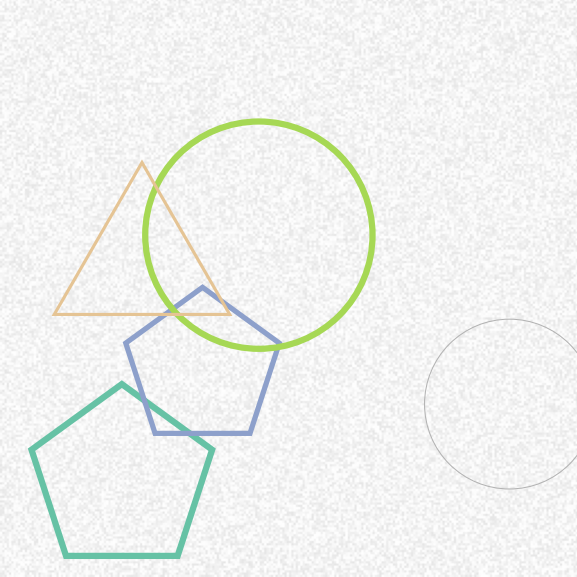[{"shape": "pentagon", "thickness": 3, "radius": 0.82, "center": [0.211, 0.17]}, {"shape": "pentagon", "thickness": 2.5, "radius": 0.7, "center": [0.351, 0.362]}, {"shape": "circle", "thickness": 3, "radius": 0.98, "center": [0.448, 0.592]}, {"shape": "triangle", "thickness": 1.5, "radius": 0.88, "center": [0.246, 0.542]}, {"shape": "circle", "thickness": 0.5, "radius": 0.74, "center": [0.882, 0.299]}]